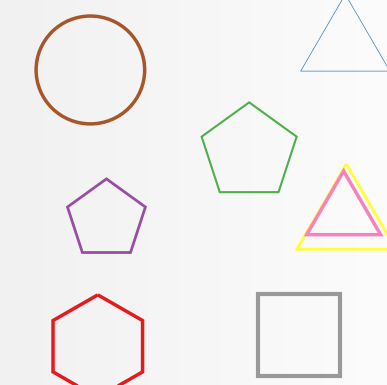[{"shape": "hexagon", "thickness": 2.5, "radius": 0.67, "center": [0.252, 0.101]}, {"shape": "triangle", "thickness": 0.5, "radius": 0.66, "center": [0.891, 0.882]}, {"shape": "pentagon", "thickness": 1.5, "radius": 0.64, "center": [0.643, 0.605]}, {"shape": "pentagon", "thickness": 2, "radius": 0.53, "center": [0.275, 0.43]}, {"shape": "triangle", "thickness": 2, "radius": 0.74, "center": [0.894, 0.427]}, {"shape": "circle", "thickness": 2.5, "radius": 0.7, "center": [0.233, 0.818]}, {"shape": "triangle", "thickness": 2.5, "radius": 0.55, "center": [0.887, 0.446]}, {"shape": "square", "thickness": 3, "radius": 0.53, "center": [0.771, 0.13]}]